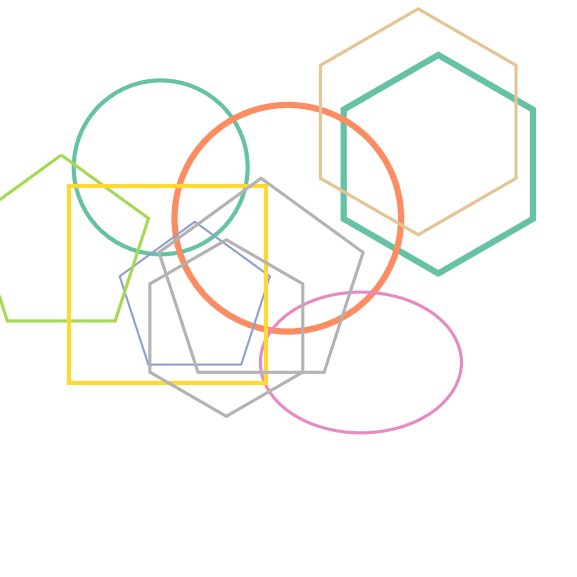[{"shape": "hexagon", "thickness": 3, "radius": 0.95, "center": [0.759, 0.715]}, {"shape": "circle", "thickness": 2, "radius": 0.75, "center": [0.278, 0.709]}, {"shape": "circle", "thickness": 3, "radius": 0.98, "center": [0.498, 0.621]}, {"shape": "pentagon", "thickness": 1, "radius": 0.68, "center": [0.337, 0.478]}, {"shape": "oval", "thickness": 1.5, "radius": 0.87, "center": [0.625, 0.371]}, {"shape": "pentagon", "thickness": 1.5, "radius": 0.79, "center": [0.106, 0.572]}, {"shape": "square", "thickness": 2, "radius": 0.85, "center": [0.29, 0.506]}, {"shape": "hexagon", "thickness": 1.5, "radius": 0.98, "center": [0.724, 0.788]}, {"shape": "pentagon", "thickness": 1.5, "radius": 0.93, "center": [0.452, 0.505]}, {"shape": "hexagon", "thickness": 1.5, "radius": 0.76, "center": [0.392, 0.431]}]